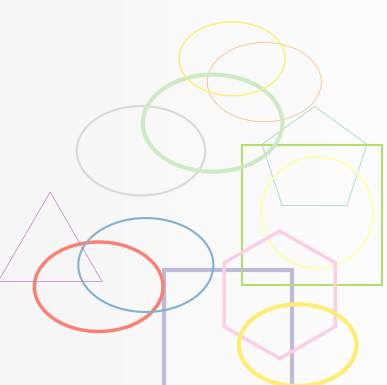[{"shape": "pentagon", "thickness": 0.5, "radius": 0.71, "center": [0.812, 0.581]}, {"shape": "circle", "thickness": 1.5, "radius": 0.72, "center": [0.819, 0.448]}, {"shape": "square", "thickness": 3, "radius": 0.83, "center": [0.589, 0.133]}, {"shape": "oval", "thickness": 2.5, "radius": 0.83, "center": [0.255, 0.255]}, {"shape": "oval", "thickness": 1.5, "radius": 0.87, "center": [0.376, 0.312]}, {"shape": "oval", "thickness": 0.5, "radius": 0.74, "center": [0.682, 0.787]}, {"shape": "square", "thickness": 1.5, "radius": 0.91, "center": [0.806, 0.442]}, {"shape": "hexagon", "thickness": 2.5, "radius": 0.83, "center": [0.722, 0.234]}, {"shape": "oval", "thickness": 1.5, "radius": 0.83, "center": [0.364, 0.608]}, {"shape": "triangle", "thickness": 0.5, "radius": 0.77, "center": [0.129, 0.346]}, {"shape": "oval", "thickness": 3, "radius": 0.9, "center": [0.549, 0.68]}, {"shape": "oval", "thickness": 3, "radius": 0.76, "center": [0.768, 0.104]}, {"shape": "oval", "thickness": 1, "radius": 0.69, "center": [0.599, 0.847]}]